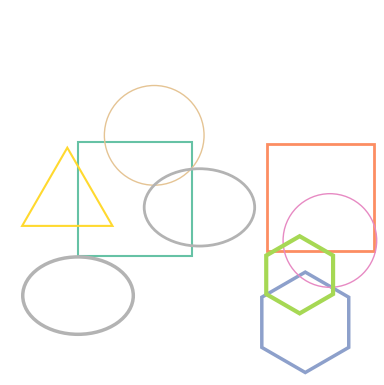[{"shape": "square", "thickness": 1.5, "radius": 0.74, "center": [0.35, 0.483]}, {"shape": "square", "thickness": 2, "radius": 0.69, "center": [0.831, 0.487]}, {"shape": "hexagon", "thickness": 2.5, "radius": 0.65, "center": [0.793, 0.163]}, {"shape": "circle", "thickness": 1, "radius": 0.61, "center": [0.857, 0.375]}, {"shape": "hexagon", "thickness": 3, "radius": 0.5, "center": [0.778, 0.286]}, {"shape": "triangle", "thickness": 1.5, "radius": 0.68, "center": [0.175, 0.481]}, {"shape": "circle", "thickness": 1, "radius": 0.65, "center": [0.401, 0.648]}, {"shape": "oval", "thickness": 2, "radius": 0.72, "center": [0.518, 0.461]}, {"shape": "oval", "thickness": 2.5, "radius": 0.72, "center": [0.203, 0.232]}]